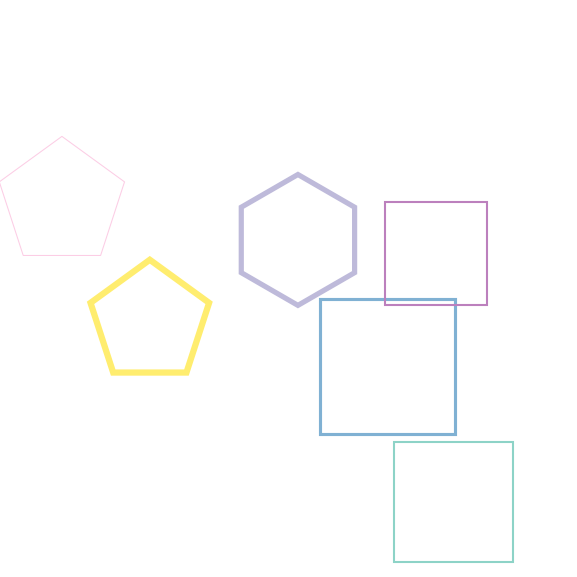[{"shape": "square", "thickness": 1, "radius": 0.52, "center": [0.785, 0.129]}, {"shape": "hexagon", "thickness": 2.5, "radius": 0.57, "center": [0.516, 0.584]}, {"shape": "square", "thickness": 1.5, "radius": 0.59, "center": [0.671, 0.365]}, {"shape": "pentagon", "thickness": 0.5, "radius": 0.57, "center": [0.107, 0.649]}, {"shape": "square", "thickness": 1, "radius": 0.44, "center": [0.755, 0.56]}, {"shape": "pentagon", "thickness": 3, "radius": 0.54, "center": [0.259, 0.441]}]